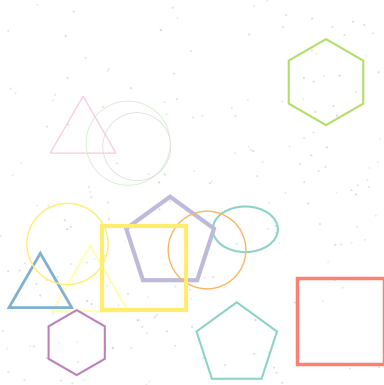[{"shape": "oval", "thickness": 1.5, "radius": 0.42, "center": [0.637, 0.404]}, {"shape": "pentagon", "thickness": 1.5, "radius": 0.55, "center": [0.615, 0.105]}, {"shape": "triangle", "thickness": 1.5, "radius": 0.57, "center": [0.234, 0.248]}, {"shape": "pentagon", "thickness": 3, "radius": 0.6, "center": [0.442, 0.369]}, {"shape": "square", "thickness": 2.5, "radius": 0.56, "center": [0.885, 0.167]}, {"shape": "triangle", "thickness": 2, "radius": 0.47, "center": [0.105, 0.248]}, {"shape": "circle", "thickness": 1, "radius": 0.5, "center": [0.538, 0.351]}, {"shape": "hexagon", "thickness": 1.5, "radius": 0.56, "center": [0.847, 0.787]}, {"shape": "triangle", "thickness": 1, "radius": 0.49, "center": [0.216, 0.652]}, {"shape": "circle", "thickness": 0.5, "radius": 0.44, "center": [0.355, 0.619]}, {"shape": "hexagon", "thickness": 1.5, "radius": 0.42, "center": [0.199, 0.11]}, {"shape": "circle", "thickness": 0.5, "radius": 0.55, "center": [0.333, 0.628]}, {"shape": "square", "thickness": 3, "radius": 0.55, "center": [0.373, 0.304]}, {"shape": "circle", "thickness": 1, "radius": 0.53, "center": [0.175, 0.366]}]